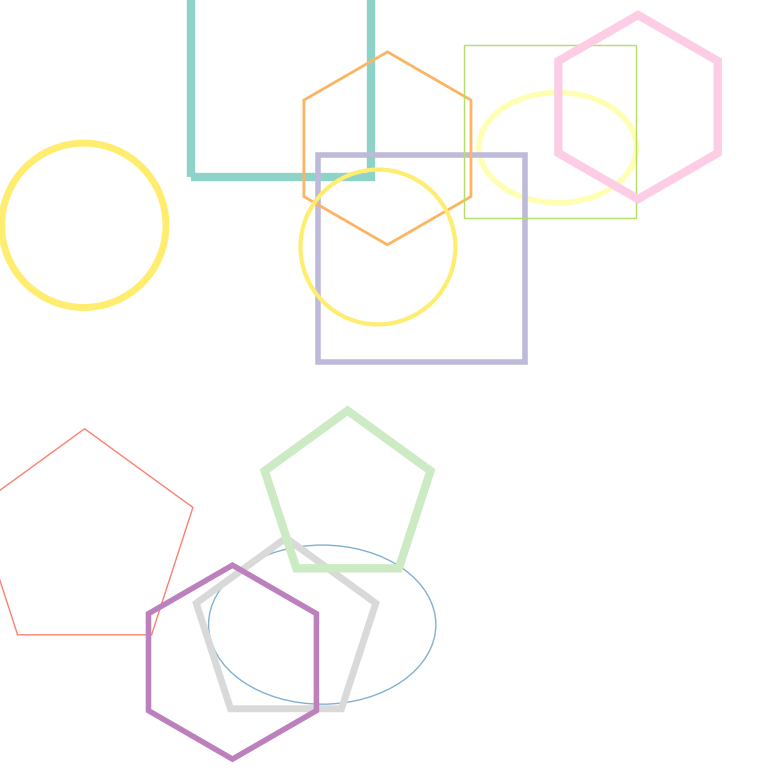[{"shape": "square", "thickness": 3, "radius": 0.58, "center": [0.365, 0.886]}, {"shape": "oval", "thickness": 2, "radius": 0.51, "center": [0.724, 0.808]}, {"shape": "square", "thickness": 2, "radius": 0.67, "center": [0.548, 0.664]}, {"shape": "pentagon", "thickness": 0.5, "radius": 0.74, "center": [0.11, 0.295]}, {"shape": "oval", "thickness": 0.5, "radius": 0.74, "center": [0.418, 0.189]}, {"shape": "hexagon", "thickness": 1, "radius": 0.63, "center": [0.503, 0.807]}, {"shape": "square", "thickness": 0.5, "radius": 0.56, "center": [0.715, 0.829]}, {"shape": "hexagon", "thickness": 3, "radius": 0.6, "center": [0.829, 0.861]}, {"shape": "pentagon", "thickness": 2.5, "radius": 0.61, "center": [0.371, 0.179]}, {"shape": "hexagon", "thickness": 2, "radius": 0.63, "center": [0.302, 0.14]}, {"shape": "pentagon", "thickness": 3, "radius": 0.57, "center": [0.451, 0.354]}, {"shape": "circle", "thickness": 2.5, "radius": 0.53, "center": [0.109, 0.707]}, {"shape": "circle", "thickness": 1.5, "radius": 0.5, "center": [0.491, 0.679]}]